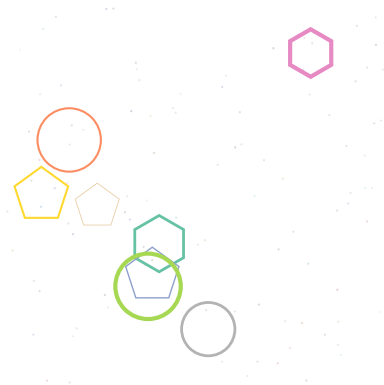[{"shape": "hexagon", "thickness": 2, "radius": 0.37, "center": [0.413, 0.367]}, {"shape": "circle", "thickness": 1.5, "radius": 0.41, "center": [0.18, 0.636]}, {"shape": "pentagon", "thickness": 1, "radius": 0.36, "center": [0.396, 0.285]}, {"shape": "hexagon", "thickness": 3, "radius": 0.31, "center": [0.807, 0.862]}, {"shape": "circle", "thickness": 3, "radius": 0.42, "center": [0.385, 0.256]}, {"shape": "pentagon", "thickness": 1.5, "radius": 0.37, "center": [0.107, 0.493]}, {"shape": "pentagon", "thickness": 0.5, "radius": 0.3, "center": [0.253, 0.464]}, {"shape": "circle", "thickness": 2, "radius": 0.35, "center": [0.541, 0.145]}]